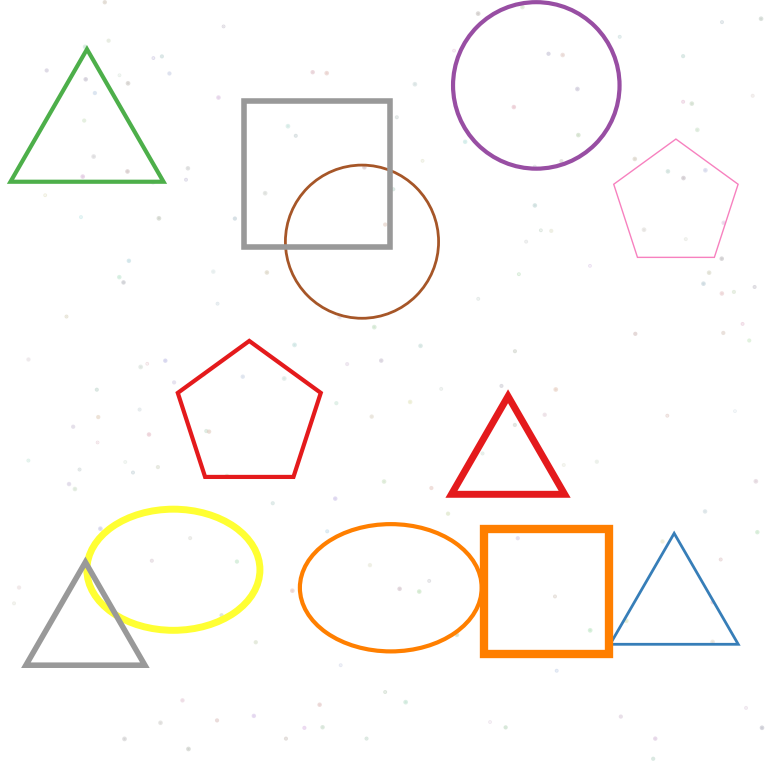[{"shape": "triangle", "thickness": 2.5, "radius": 0.42, "center": [0.66, 0.4]}, {"shape": "pentagon", "thickness": 1.5, "radius": 0.49, "center": [0.324, 0.46]}, {"shape": "triangle", "thickness": 1, "radius": 0.48, "center": [0.876, 0.211]}, {"shape": "triangle", "thickness": 1.5, "radius": 0.57, "center": [0.113, 0.821]}, {"shape": "circle", "thickness": 1.5, "radius": 0.54, "center": [0.696, 0.889]}, {"shape": "oval", "thickness": 1.5, "radius": 0.59, "center": [0.508, 0.237]}, {"shape": "square", "thickness": 3, "radius": 0.41, "center": [0.71, 0.232]}, {"shape": "oval", "thickness": 2.5, "radius": 0.56, "center": [0.225, 0.26]}, {"shape": "circle", "thickness": 1, "radius": 0.5, "center": [0.47, 0.686]}, {"shape": "pentagon", "thickness": 0.5, "radius": 0.42, "center": [0.878, 0.734]}, {"shape": "square", "thickness": 2, "radius": 0.47, "center": [0.411, 0.774]}, {"shape": "triangle", "thickness": 2, "radius": 0.45, "center": [0.111, 0.181]}]